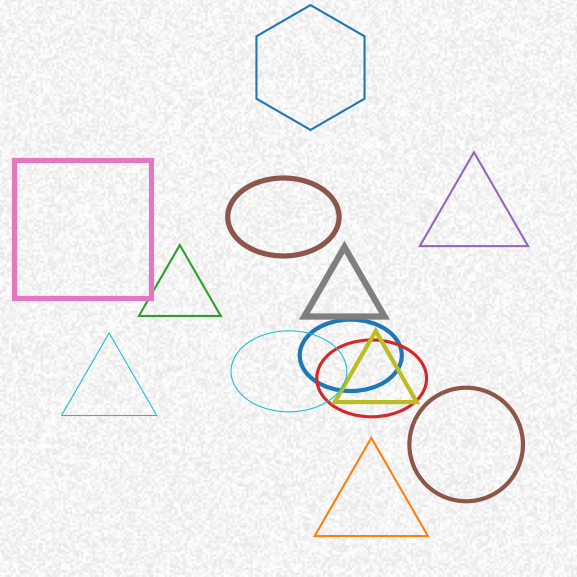[{"shape": "oval", "thickness": 2, "radius": 0.44, "center": [0.607, 0.384]}, {"shape": "hexagon", "thickness": 1, "radius": 0.54, "center": [0.538, 0.882]}, {"shape": "triangle", "thickness": 1, "radius": 0.57, "center": [0.643, 0.128]}, {"shape": "triangle", "thickness": 1, "radius": 0.41, "center": [0.311, 0.493]}, {"shape": "oval", "thickness": 1.5, "radius": 0.48, "center": [0.644, 0.344]}, {"shape": "triangle", "thickness": 1, "radius": 0.54, "center": [0.821, 0.627]}, {"shape": "circle", "thickness": 2, "radius": 0.49, "center": [0.807, 0.229]}, {"shape": "oval", "thickness": 2.5, "radius": 0.48, "center": [0.491, 0.623]}, {"shape": "square", "thickness": 2.5, "radius": 0.59, "center": [0.143, 0.603]}, {"shape": "triangle", "thickness": 3, "radius": 0.4, "center": [0.596, 0.491]}, {"shape": "triangle", "thickness": 2, "radius": 0.41, "center": [0.651, 0.344]}, {"shape": "oval", "thickness": 0.5, "radius": 0.5, "center": [0.5, 0.356]}, {"shape": "triangle", "thickness": 0.5, "radius": 0.48, "center": [0.189, 0.327]}]